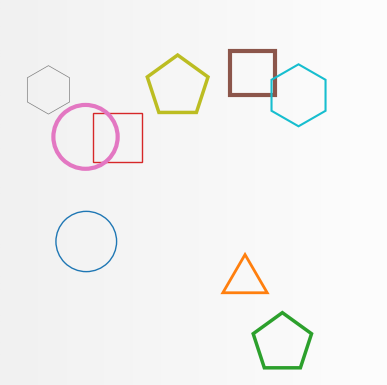[{"shape": "circle", "thickness": 1, "radius": 0.39, "center": [0.223, 0.373]}, {"shape": "triangle", "thickness": 2, "radius": 0.33, "center": [0.632, 0.273]}, {"shape": "pentagon", "thickness": 2.5, "radius": 0.4, "center": [0.729, 0.109]}, {"shape": "square", "thickness": 1, "radius": 0.32, "center": [0.303, 0.643]}, {"shape": "square", "thickness": 3, "radius": 0.29, "center": [0.651, 0.811]}, {"shape": "circle", "thickness": 3, "radius": 0.41, "center": [0.221, 0.645]}, {"shape": "hexagon", "thickness": 0.5, "radius": 0.31, "center": [0.125, 0.767]}, {"shape": "pentagon", "thickness": 2.5, "radius": 0.41, "center": [0.458, 0.775]}, {"shape": "hexagon", "thickness": 1.5, "radius": 0.4, "center": [0.77, 0.752]}]